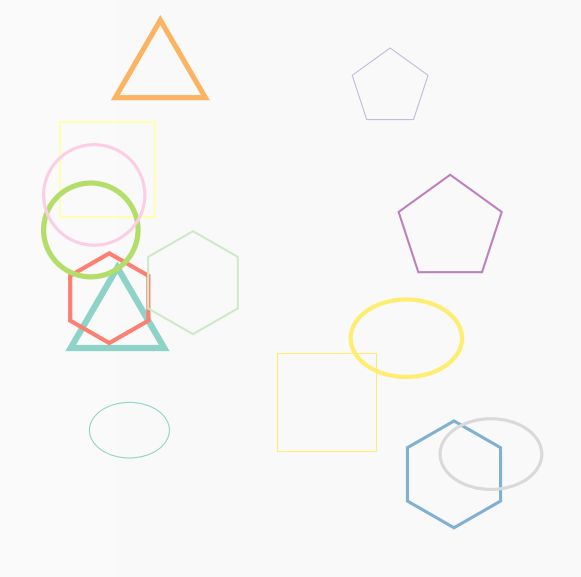[{"shape": "oval", "thickness": 0.5, "radius": 0.34, "center": [0.223, 0.254]}, {"shape": "triangle", "thickness": 3, "radius": 0.46, "center": [0.202, 0.443]}, {"shape": "square", "thickness": 1, "radius": 0.41, "center": [0.185, 0.705]}, {"shape": "pentagon", "thickness": 0.5, "radius": 0.34, "center": [0.671, 0.848]}, {"shape": "hexagon", "thickness": 2, "radius": 0.39, "center": [0.188, 0.483]}, {"shape": "hexagon", "thickness": 1.5, "radius": 0.46, "center": [0.781, 0.178]}, {"shape": "triangle", "thickness": 2.5, "radius": 0.45, "center": [0.276, 0.875]}, {"shape": "circle", "thickness": 2.5, "radius": 0.41, "center": [0.156, 0.601]}, {"shape": "circle", "thickness": 1.5, "radius": 0.44, "center": [0.162, 0.662]}, {"shape": "oval", "thickness": 1.5, "radius": 0.44, "center": [0.845, 0.213]}, {"shape": "pentagon", "thickness": 1, "radius": 0.47, "center": [0.774, 0.603]}, {"shape": "hexagon", "thickness": 1, "radius": 0.45, "center": [0.332, 0.51]}, {"shape": "oval", "thickness": 2, "radius": 0.48, "center": [0.699, 0.413]}, {"shape": "square", "thickness": 0.5, "radius": 0.42, "center": [0.562, 0.303]}]